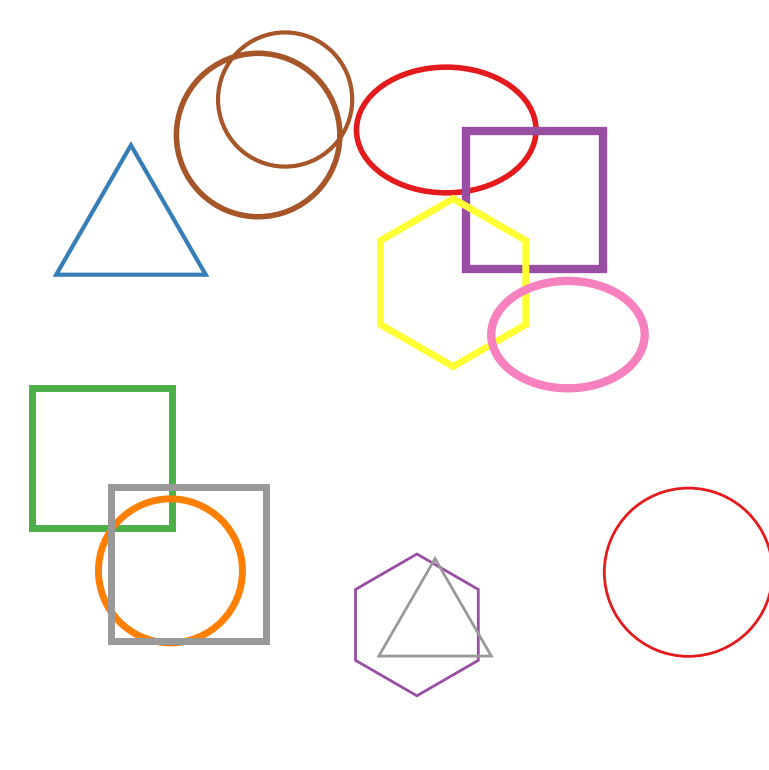[{"shape": "oval", "thickness": 2, "radius": 0.58, "center": [0.58, 0.831]}, {"shape": "circle", "thickness": 1, "radius": 0.55, "center": [0.894, 0.257]}, {"shape": "triangle", "thickness": 1.5, "radius": 0.56, "center": [0.17, 0.699]}, {"shape": "square", "thickness": 2.5, "radius": 0.46, "center": [0.133, 0.405]}, {"shape": "hexagon", "thickness": 1, "radius": 0.46, "center": [0.541, 0.188]}, {"shape": "square", "thickness": 3, "radius": 0.45, "center": [0.694, 0.74]}, {"shape": "circle", "thickness": 2.5, "radius": 0.47, "center": [0.221, 0.259]}, {"shape": "hexagon", "thickness": 2.5, "radius": 0.54, "center": [0.588, 0.633]}, {"shape": "circle", "thickness": 2, "radius": 0.53, "center": [0.335, 0.825]}, {"shape": "circle", "thickness": 1.5, "radius": 0.44, "center": [0.37, 0.871]}, {"shape": "oval", "thickness": 3, "radius": 0.5, "center": [0.738, 0.565]}, {"shape": "triangle", "thickness": 1, "radius": 0.42, "center": [0.565, 0.19]}, {"shape": "square", "thickness": 2.5, "radius": 0.5, "center": [0.245, 0.267]}]